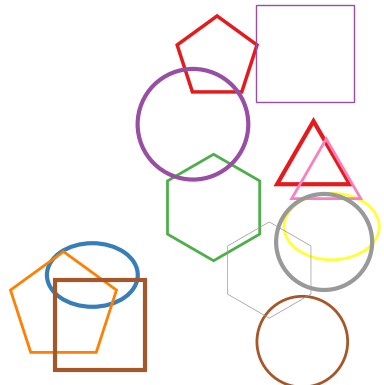[{"shape": "pentagon", "thickness": 2.5, "radius": 0.55, "center": [0.564, 0.849]}, {"shape": "triangle", "thickness": 3, "radius": 0.55, "center": [0.814, 0.576]}, {"shape": "oval", "thickness": 3, "radius": 0.59, "center": [0.24, 0.286]}, {"shape": "hexagon", "thickness": 2, "radius": 0.69, "center": [0.555, 0.461]}, {"shape": "square", "thickness": 1, "radius": 0.63, "center": [0.793, 0.861]}, {"shape": "circle", "thickness": 3, "radius": 0.72, "center": [0.501, 0.677]}, {"shape": "pentagon", "thickness": 2, "radius": 0.72, "center": [0.165, 0.202]}, {"shape": "oval", "thickness": 2, "radius": 0.62, "center": [0.861, 0.412]}, {"shape": "square", "thickness": 3, "radius": 0.58, "center": [0.26, 0.155]}, {"shape": "circle", "thickness": 2, "radius": 0.59, "center": [0.785, 0.112]}, {"shape": "triangle", "thickness": 2, "radius": 0.52, "center": [0.847, 0.536]}, {"shape": "circle", "thickness": 3, "radius": 0.62, "center": [0.842, 0.372]}, {"shape": "hexagon", "thickness": 0.5, "radius": 0.63, "center": [0.699, 0.299]}]